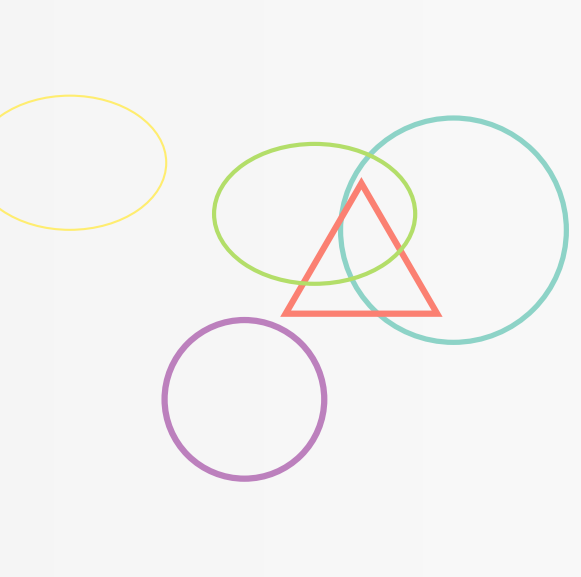[{"shape": "circle", "thickness": 2.5, "radius": 0.97, "center": [0.78, 0.601]}, {"shape": "triangle", "thickness": 3, "radius": 0.75, "center": [0.622, 0.531]}, {"shape": "oval", "thickness": 2, "radius": 0.87, "center": [0.541, 0.629]}, {"shape": "circle", "thickness": 3, "radius": 0.69, "center": [0.421, 0.308]}, {"shape": "oval", "thickness": 1, "radius": 0.83, "center": [0.12, 0.717]}]